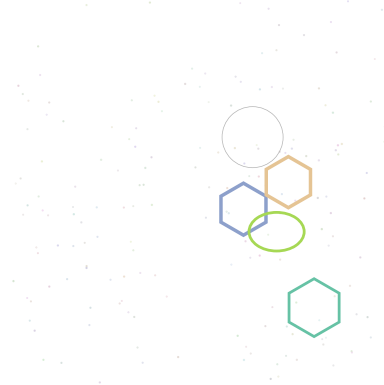[{"shape": "hexagon", "thickness": 2, "radius": 0.38, "center": [0.816, 0.201]}, {"shape": "hexagon", "thickness": 2.5, "radius": 0.34, "center": [0.632, 0.457]}, {"shape": "oval", "thickness": 2, "radius": 0.36, "center": [0.718, 0.398]}, {"shape": "hexagon", "thickness": 2.5, "radius": 0.33, "center": [0.749, 0.527]}, {"shape": "circle", "thickness": 0.5, "radius": 0.4, "center": [0.656, 0.644]}]